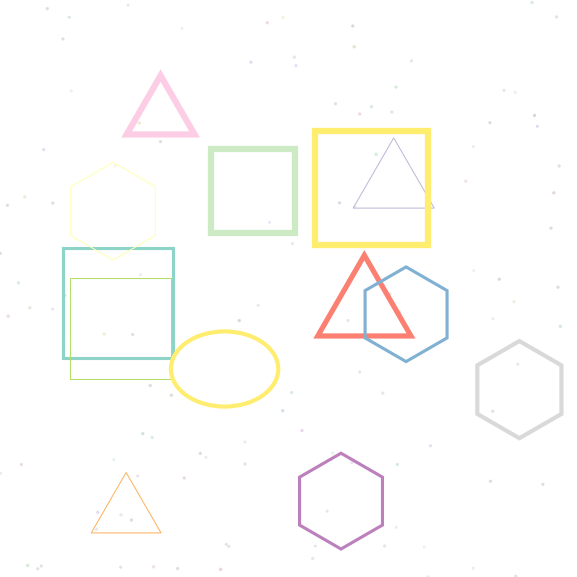[{"shape": "square", "thickness": 1.5, "radius": 0.48, "center": [0.204, 0.474]}, {"shape": "hexagon", "thickness": 0.5, "radius": 0.42, "center": [0.196, 0.633]}, {"shape": "triangle", "thickness": 0.5, "radius": 0.41, "center": [0.682, 0.679]}, {"shape": "triangle", "thickness": 2.5, "radius": 0.47, "center": [0.631, 0.464]}, {"shape": "hexagon", "thickness": 1.5, "radius": 0.41, "center": [0.703, 0.455]}, {"shape": "triangle", "thickness": 0.5, "radius": 0.35, "center": [0.218, 0.111]}, {"shape": "square", "thickness": 0.5, "radius": 0.44, "center": [0.209, 0.431]}, {"shape": "triangle", "thickness": 3, "radius": 0.34, "center": [0.278, 0.8]}, {"shape": "hexagon", "thickness": 2, "radius": 0.42, "center": [0.899, 0.324]}, {"shape": "hexagon", "thickness": 1.5, "radius": 0.41, "center": [0.59, 0.131]}, {"shape": "square", "thickness": 3, "radius": 0.36, "center": [0.438, 0.668]}, {"shape": "oval", "thickness": 2, "radius": 0.46, "center": [0.389, 0.36]}, {"shape": "square", "thickness": 3, "radius": 0.49, "center": [0.643, 0.674]}]